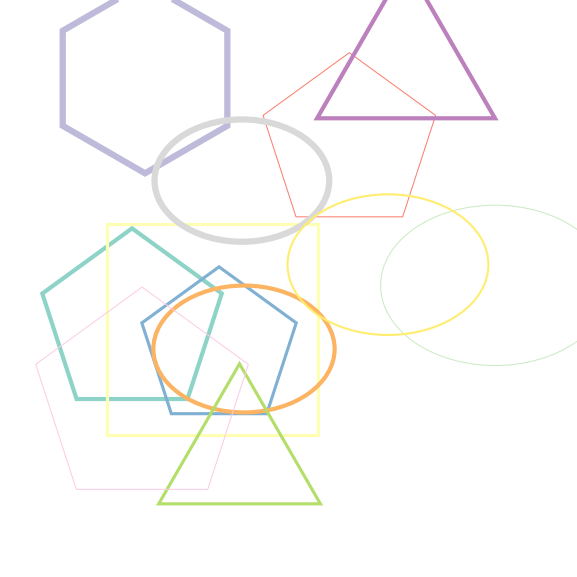[{"shape": "pentagon", "thickness": 2, "radius": 0.82, "center": [0.229, 0.44]}, {"shape": "square", "thickness": 1.5, "radius": 0.91, "center": [0.367, 0.429]}, {"shape": "hexagon", "thickness": 3, "radius": 0.82, "center": [0.251, 0.864]}, {"shape": "pentagon", "thickness": 0.5, "radius": 0.79, "center": [0.605, 0.751]}, {"shape": "pentagon", "thickness": 1.5, "radius": 0.7, "center": [0.379, 0.396]}, {"shape": "oval", "thickness": 2, "radius": 0.78, "center": [0.422, 0.395]}, {"shape": "triangle", "thickness": 1.5, "radius": 0.81, "center": [0.415, 0.207]}, {"shape": "pentagon", "thickness": 0.5, "radius": 0.97, "center": [0.246, 0.308]}, {"shape": "oval", "thickness": 3, "radius": 0.76, "center": [0.419, 0.686]}, {"shape": "triangle", "thickness": 2, "radius": 0.89, "center": [0.703, 0.883]}, {"shape": "oval", "thickness": 0.5, "radius": 0.99, "center": [0.857, 0.505]}, {"shape": "oval", "thickness": 1, "radius": 0.87, "center": [0.672, 0.541]}]